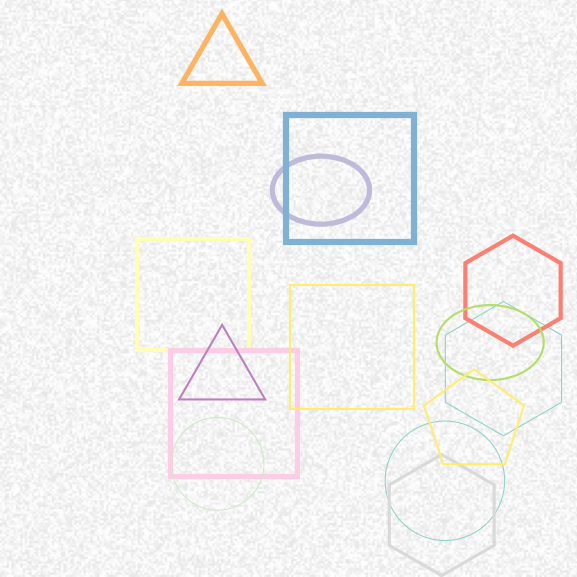[{"shape": "hexagon", "thickness": 0.5, "radius": 0.58, "center": [0.872, 0.361]}, {"shape": "circle", "thickness": 0.5, "radius": 0.52, "center": [0.77, 0.167]}, {"shape": "square", "thickness": 2, "radius": 0.48, "center": [0.335, 0.489]}, {"shape": "oval", "thickness": 2.5, "radius": 0.42, "center": [0.556, 0.67]}, {"shape": "hexagon", "thickness": 2, "radius": 0.48, "center": [0.888, 0.496]}, {"shape": "square", "thickness": 3, "radius": 0.55, "center": [0.606, 0.69]}, {"shape": "triangle", "thickness": 2.5, "radius": 0.4, "center": [0.384, 0.895]}, {"shape": "oval", "thickness": 1, "radius": 0.46, "center": [0.849, 0.406]}, {"shape": "square", "thickness": 2.5, "radius": 0.55, "center": [0.404, 0.283]}, {"shape": "hexagon", "thickness": 1.5, "radius": 0.52, "center": [0.765, 0.107]}, {"shape": "triangle", "thickness": 1, "radius": 0.43, "center": [0.385, 0.351]}, {"shape": "circle", "thickness": 0.5, "radius": 0.4, "center": [0.377, 0.196]}, {"shape": "square", "thickness": 1, "radius": 0.54, "center": [0.61, 0.399]}, {"shape": "pentagon", "thickness": 1, "radius": 0.45, "center": [0.821, 0.269]}]